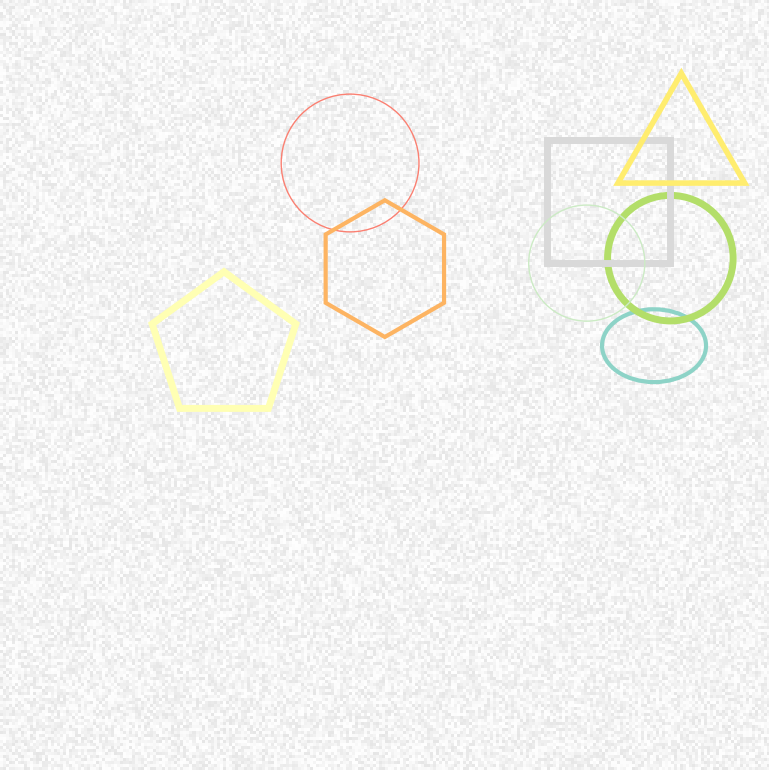[{"shape": "oval", "thickness": 1.5, "radius": 0.34, "center": [0.849, 0.551]}, {"shape": "pentagon", "thickness": 2.5, "radius": 0.49, "center": [0.291, 0.549]}, {"shape": "circle", "thickness": 0.5, "radius": 0.45, "center": [0.455, 0.788]}, {"shape": "hexagon", "thickness": 1.5, "radius": 0.44, "center": [0.5, 0.651]}, {"shape": "circle", "thickness": 2.5, "radius": 0.41, "center": [0.871, 0.665]}, {"shape": "square", "thickness": 2.5, "radius": 0.4, "center": [0.79, 0.739]}, {"shape": "circle", "thickness": 0.5, "radius": 0.38, "center": [0.762, 0.658]}, {"shape": "triangle", "thickness": 2, "radius": 0.48, "center": [0.885, 0.81]}]